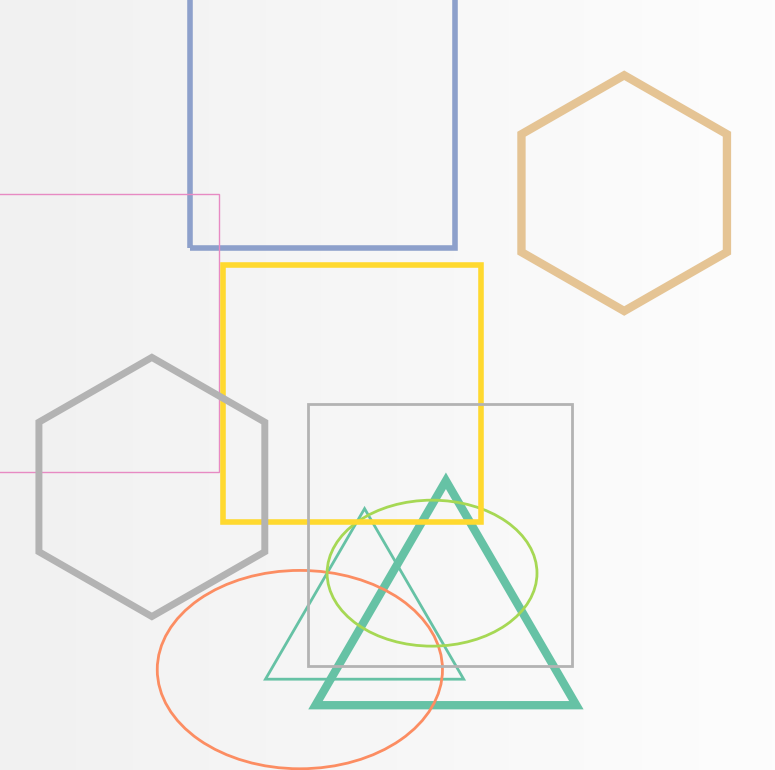[{"shape": "triangle", "thickness": 3, "radius": 0.97, "center": [0.575, 0.181]}, {"shape": "triangle", "thickness": 1, "radius": 0.74, "center": [0.47, 0.192]}, {"shape": "oval", "thickness": 1, "radius": 0.92, "center": [0.387, 0.13]}, {"shape": "square", "thickness": 2, "radius": 0.85, "center": [0.416, 0.849]}, {"shape": "square", "thickness": 0.5, "radius": 0.9, "center": [0.102, 0.568]}, {"shape": "oval", "thickness": 1, "radius": 0.68, "center": [0.557, 0.256]}, {"shape": "square", "thickness": 2, "radius": 0.83, "center": [0.454, 0.489]}, {"shape": "hexagon", "thickness": 3, "radius": 0.77, "center": [0.805, 0.749]}, {"shape": "hexagon", "thickness": 2.5, "radius": 0.84, "center": [0.196, 0.368]}, {"shape": "square", "thickness": 1, "radius": 0.85, "center": [0.568, 0.305]}]